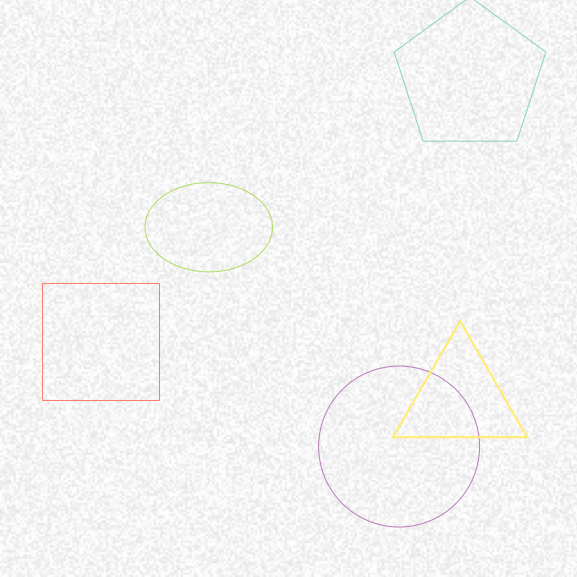[{"shape": "pentagon", "thickness": 0.5, "radius": 0.69, "center": [0.814, 0.866]}, {"shape": "square", "thickness": 0.5, "radius": 0.51, "center": [0.174, 0.407]}, {"shape": "oval", "thickness": 0.5, "radius": 0.55, "center": [0.361, 0.606]}, {"shape": "circle", "thickness": 0.5, "radius": 0.7, "center": [0.691, 0.226]}, {"shape": "triangle", "thickness": 1, "radius": 0.67, "center": [0.797, 0.309]}]